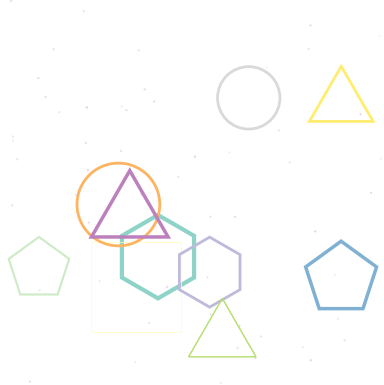[{"shape": "hexagon", "thickness": 3, "radius": 0.54, "center": [0.41, 0.333]}, {"shape": "square", "thickness": 0.5, "radius": 0.58, "center": [0.353, 0.254]}, {"shape": "hexagon", "thickness": 2, "radius": 0.45, "center": [0.545, 0.293]}, {"shape": "pentagon", "thickness": 2.5, "radius": 0.48, "center": [0.886, 0.277]}, {"shape": "circle", "thickness": 2, "radius": 0.54, "center": [0.307, 0.469]}, {"shape": "triangle", "thickness": 1, "radius": 0.51, "center": [0.577, 0.124]}, {"shape": "circle", "thickness": 2, "radius": 0.41, "center": [0.646, 0.746]}, {"shape": "triangle", "thickness": 2.5, "radius": 0.57, "center": [0.337, 0.442]}, {"shape": "pentagon", "thickness": 1.5, "radius": 0.41, "center": [0.101, 0.302]}, {"shape": "triangle", "thickness": 2, "radius": 0.48, "center": [0.886, 0.732]}]